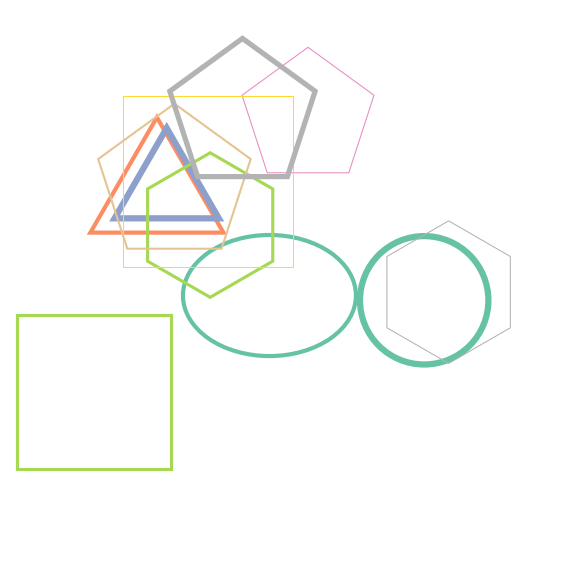[{"shape": "circle", "thickness": 3, "radius": 0.56, "center": [0.735, 0.479]}, {"shape": "oval", "thickness": 2, "radius": 0.75, "center": [0.467, 0.487]}, {"shape": "triangle", "thickness": 2, "radius": 0.67, "center": [0.272, 0.663]}, {"shape": "triangle", "thickness": 3, "radius": 0.52, "center": [0.289, 0.673]}, {"shape": "pentagon", "thickness": 0.5, "radius": 0.6, "center": [0.533, 0.797]}, {"shape": "hexagon", "thickness": 1.5, "radius": 0.63, "center": [0.364, 0.609]}, {"shape": "square", "thickness": 1.5, "radius": 0.67, "center": [0.163, 0.32]}, {"shape": "square", "thickness": 0.5, "radius": 0.74, "center": [0.36, 0.685]}, {"shape": "pentagon", "thickness": 1, "radius": 0.69, "center": [0.302, 0.681]}, {"shape": "pentagon", "thickness": 2.5, "radius": 0.66, "center": [0.42, 0.8]}, {"shape": "hexagon", "thickness": 0.5, "radius": 0.62, "center": [0.777, 0.493]}]